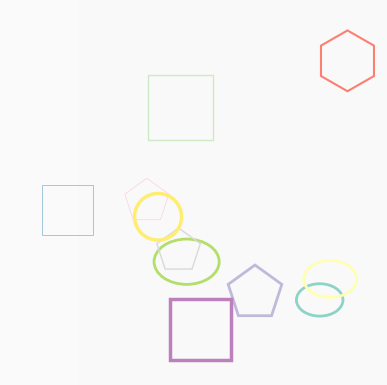[{"shape": "oval", "thickness": 2, "radius": 0.3, "center": [0.825, 0.221]}, {"shape": "oval", "thickness": 2, "radius": 0.34, "center": [0.852, 0.275]}, {"shape": "pentagon", "thickness": 2, "radius": 0.36, "center": [0.658, 0.239]}, {"shape": "hexagon", "thickness": 1.5, "radius": 0.39, "center": [0.897, 0.842]}, {"shape": "square", "thickness": 0.5, "radius": 0.33, "center": [0.175, 0.455]}, {"shape": "oval", "thickness": 2, "radius": 0.42, "center": [0.482, 0.32]}, {"shape": "pentagon", "thickness": 0.5, "radius": 0.3, "center": [0.379, 0.477]}, {"shape": "pentagon", "thickness": 1, "radius": 0.29, "center": [0.461, 0.349]}, {"shape": "square", "thickness": 2.5, "radius": 0.39, "center": [0.518, 0.144]}, {"shape": "square", "thickness": 1, "radius": 0.42, "center": [0.467, 0.72]}, {"shape": "circle", "thickness": 2.5, "radius": 0.3, "center": [0.408, 0.437]}]